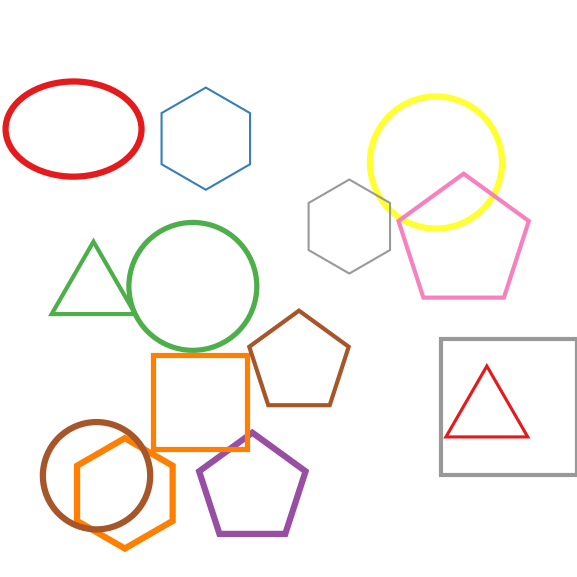[{"shape": "triangle", "thickness": 1.5, "radius": 0.41, "center": [0.843, 0.283]}, {"shape": "oval", "thickness": 3, "radius": 0.59, "center": [0.127, 0.776]}, {"shape": "hexagon", "thickness": 1, "radius": 0.44, "center": [0.356, 0.759]}, {"shape": "triangle", "thickness": 2, "radius": 0.42, "center": [0.162, 0.497]}, {"shape": "circle", "thickness": 2.5, "radius": 0.55, "center": [0.334, 0.503]}, {"shape": "pentagon", "thickness": 3, "radius": 0.48, "center": [0.437, 0.153]}, {"shape": "square", "thickness": 2.5, "radius": 0.41, "center": [0.346, 0.303]}, {"shape": "hexagon", "thickness": 3, "radius": 0.48, "center": [0.216, 0.145]}, {"shape": "circle", "thickness": 3, "radius": 0.57, "center": [0.755, 0.718]}, {"shape": "circle", "thickness": 3, "radius": 0.46, "center": [0.167, 0.175]}, {"shape": "pentagon", "thickness": 2, "radius": 0.45, "center": [0.518, 0.371]}, {"shape": "pentagon", "thickness": 2, "radius": 0.59, "center": [0.803, 0.58]}, {"shape": "hexagon", "thickness": 1, "radius": 0.41, "center": [0.605, 0.607]}, {"shape": "square", "thickness": 2, "radius": 0.59, "center": [0.881, 0.294]}]